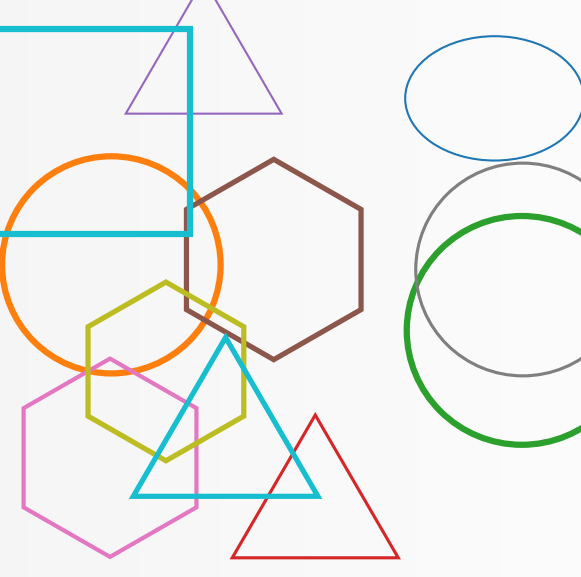[{"shape": "oval", "thickness": 1, "radius": 0.77, "center": [0.851, 0.829]}, {"shape": "circle", "thickness": 3, "radius": 0.94, "center": [0.192, 0.541]}, {"shape": "circle", "thickness": 3, "radius": 0.99, "center": [0.898, 0.427]}, {"shape": "triangle", "thickness": 1.5, "radius": 0.82, "center": [0.542, 0.116]}, {"shape": "triangle", "thickness": 1, "radius": 0.77, "center": [0.35, 0.88]}, {"shape": "hexagon", "thickness": 2.5, "radius": 0.87, "center": [0.471, 0.55]}, {"shape": "hexagon", "thickness": 2, "radius": 0.86, "center": [0.189, 0.206]}, {"shape": "circle", "thickness": 1.5, "radius": 0.92, "center": [0.899, 0.532]}, {"shape": "hexagon", "thickness": 2.5, "radius": 0.77, "center": [0.285, 0.356]}, {"shape": "square", "thickness": 3, "radius": 0.89, "center": [0.15, 0.772]}, {"shape": "triangle", "thickness": 2.5, "radius": 0.92, "center": [0.388, 0.231]}]